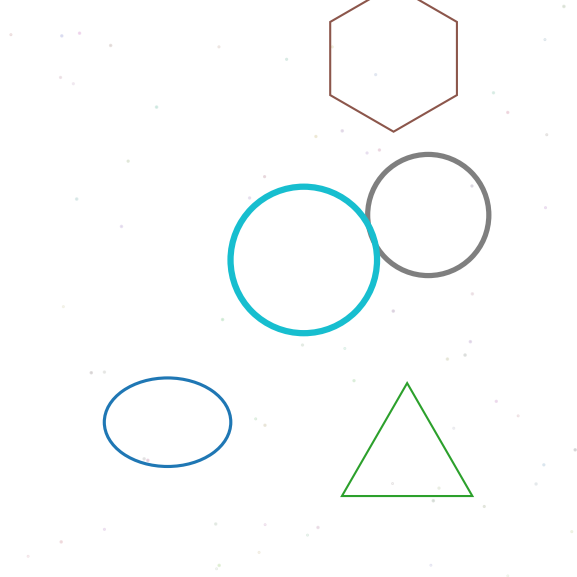[{"shape": "oval", "thickness": 1.5, "radius": 0.55, "center": [0.29, 0.268]}, {"shape": "triangle", "thickness": 1, "radius": 0.65, "center": [0.705, 0.205]}, {"shape": "hexagon", "thickness": 1, "radius": 0.63, "center": [0.682, 0.898]}, {"shape": "circle", "thickness": 2.5, "radius": 0.52, "center": [0.742, 0.627]}, {"shape": "circle", "thickness": 3, "radius": 0.63, "center": [0.526, 0.549]}]